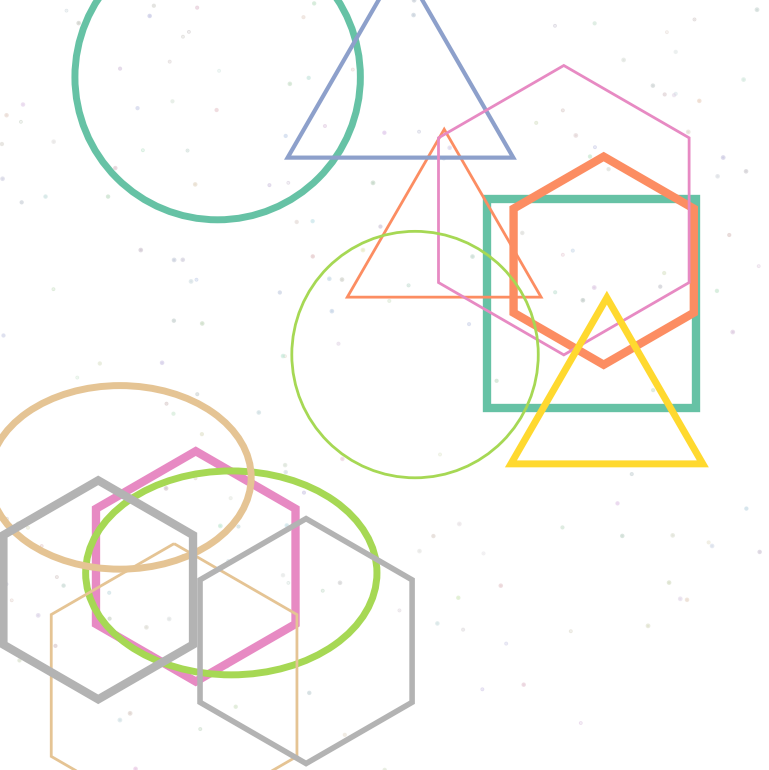[{"shape": "square", "thickness": 3, "radius": 0.68, "center": [0.768, 0.605]}, {"shape": "circle", "thickness": 2.5, "radius": 0.93, "center": [0.283, 0.9]}, {"shape": "triangle", "thickness": 1, "radius": 0.73, "center": [0.577, 0.687]}, {"shape": "hexagon", "thickness": 3, "radius": 0.68, "center": [0.784, 0.661]}, {"shape": "triangle", "thickness": 1.5, "radius": 0.85, "center": [0.52, 0.88]}, {"shape": "hexagon", "thickness": 3, "radius": 0.75, "center": [0.254, 0.264]}, {"shape": "hexagon", "thickness": 1, "radius": 0.94, "center": [0.732, 0.727]}, {"shape": "oval", "thickness": 2.5, "radius": 0.95, "center": [0.3, 0.256]}, {"shape": "circle", "thickness": 1, "radius": 0.8, "center": [0.539, 0.54]}, {"shape": "triangle", "thickness": 2.5, "radius": 0.72, "center": [0.788, 0.47]}, {"shape": "hexagon", "thickness": 1, "radius": 0.92, "center": [0.226, 0.11]}, {"shape": "oval", "thickness": 2.5, "radius": 0.85, "center": [0.156, 0.38]}, {"shape": "hexagon", "thickness": 2, "radius": 0.8, "center": [0.397, 0.167]}, {"shape": "hexagon", "thickness": 3, "radius": 0.71, "center": [0.128, 0.234]}]